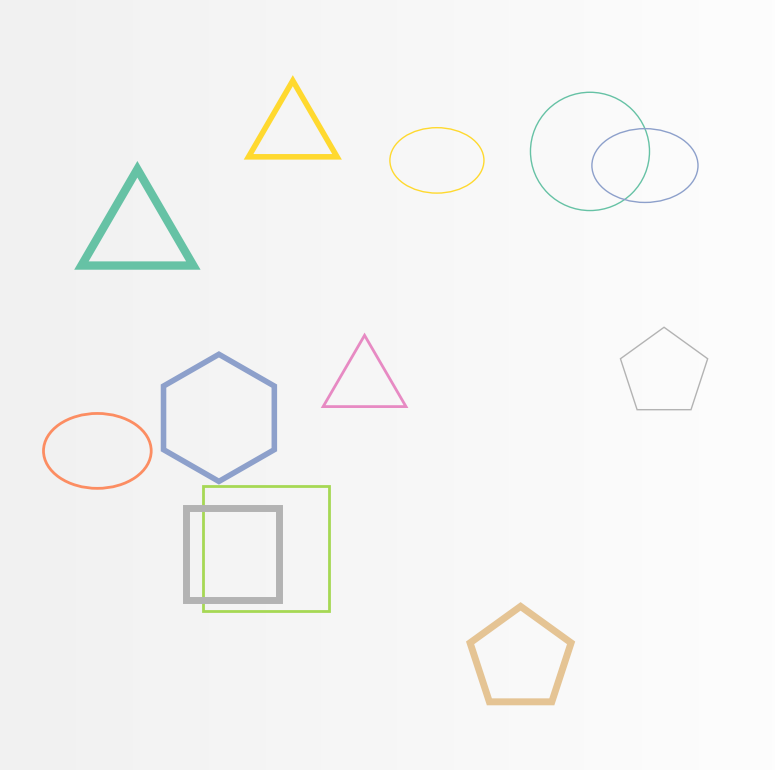[{"shape": "triangle", "thickness": 3, "radius": 0.42, "center": [0.177, 0.697]}, {"shape": "circle", "thickness": 0.5, "radius": 0.38, "center": [0.761, 0.803]}, {"shape": "oval", "thickness": 1, "radius": 0.35, "center": [0.126, 0.414]}, {"shape": "oval", "thickness": 0.5, "radius": 0.34, "center": [0.832, 0.785]}, {"shape": "hexagon", "thickness": 2, "radius": 0.41, "center": [0.282, 0.457]}, {"shape": "triangle", "thickness": 1, "radius": 0.31, "center": [0.47, 0.503]}, {"shape": "square", "thickness": 1, "radius": 0.41, "center": [0.344, 0.287]}, {"shape": "triangle", "thickness": 2, "radius": 0.33, "center": [0.378, 0.829]}, {"shape": "oval", "thickness": 0.5, "radius": 0.3, "center": [0.564, 0.792]}, {"shape": "pentagon", "thickness": 2.5, "radius": 0.34, "center": [0.672, 0.144]}, {"shape": "pentagon", "thickness": 0.5, "radius": 0.3, "center": [0.857, 0.516]}, {"shape": "square", "thickness": 2.5, "radius": 0.3, "center": [0.3, 0.281]}]